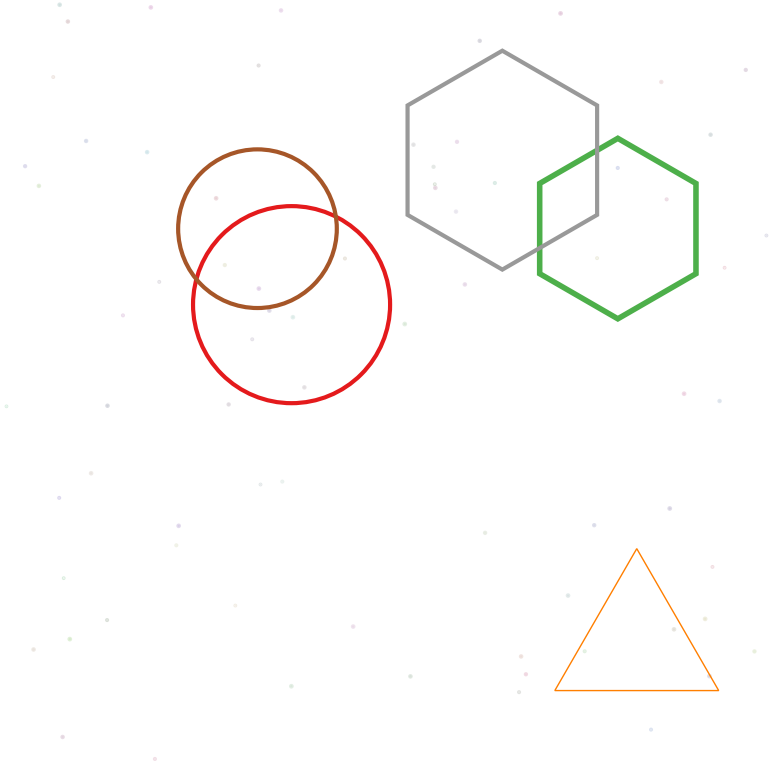[{"shape": "circle", "thickness": 1.5, "radius": 0.64, "center": [0.379, 0.604]}, {"shape": "hexagon", "thickness": 2, "radius": 0.59, "center": [0.802, 0.703]}, {"shape": "triangle", "thickness": 0.5, "radius": 0.61, "center": [0.827, 0.165]}, {"shape": "circle", "thickness": 1.5, "radius": 0.52, "center": [0.334, 0.703]}, {"shape": "hexagon", "thickness": 1.5, "radius": 0.71, "center": [0.652, 0.792]}]